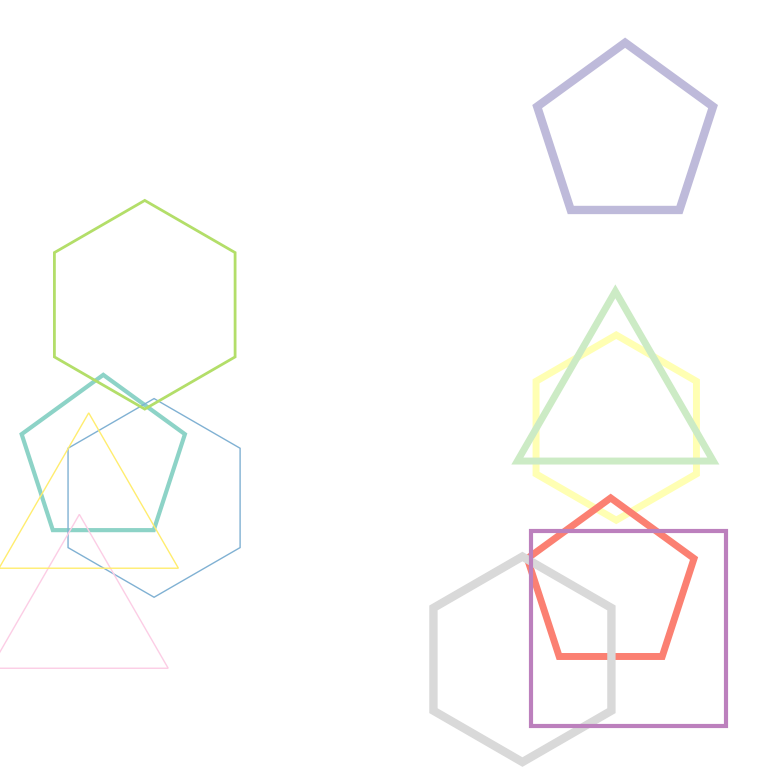[{"shape": "pentagon", "thickness": 1.5, "radius": 0.56, "center": [0.134, 0.402]}, {"shape": "hexagon", "thickness": 2.5, "radius": 0.6, "center": [0.8, 0.445]}, {"shape": "pentagon", "thickness": 3, "radius": 0.6, "center": [0.812, 0.824]}, {"shape": "pentagon", "thickness": 2.5, "radius": 0.57, "center": [0.793, 0.24]}, {"shape": "hexagon", "thickness": 0.5, "radius": 0.65, "center": [0.2, 0.353]}, {"shape": "hexagon", "thickness": 1, "radius": 0.68, "center": [0.188, 0.604]}, {"shape": "triangle", "thickness": 0.5, "radius": 0.67, "center": [0.103, 0.199]}, {"shape": "hexagon", "thickness": 3, "radius": 0.67, "center": [0.678, 0.144]}, {"shape": "square", "thickness": 1.5, "radius": 0.63, "center": [0.816, 0.184]}, {"shape": "triangle", "thickness": 2.5, "radius": 0.73, "center": [0.799, 0.475]}, {"shape": "triangle", "thickness": 0.5, "radius": 0.67, "center": [0.115, 0.329]}]